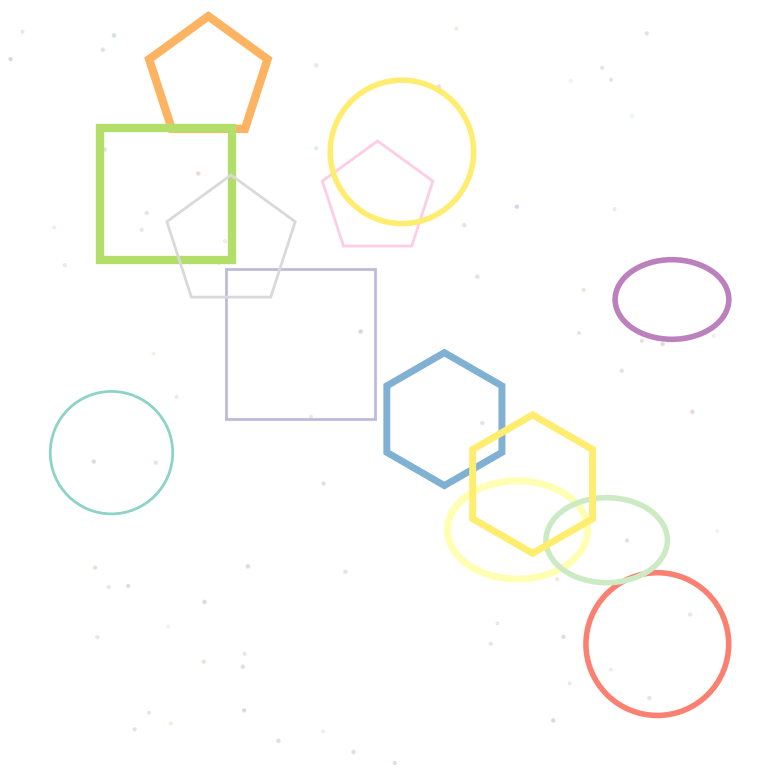[{"shape": "circle", "thickness": 1, "radius": 0.4, "center": [0.145, 0.412]}, {"shape": "oval", "thickness": 2.5, "radius": 0.46, "center": [0.672, 0.312]}, {"shape": "square", "thickness": 1, "radius": 0.48, "center": [0.39, 0.553]}, {"shape": "circle", "thickness": 2, "radius": 0.46, "center": [0.854, 0.164]}, {"shape": "hexagon", "thickness": 2.5, "radius": 0.43, "center": [0.577, 0.456]}, {"shape": "pentagon", "thickness": 3, "radius": 0.4, "center": [0.271, 0.898]}, {"shape": "square", "thickness": 3, "radius": 0.43, "center": [0.215, 0.748]}, {"shape": "pentagon", "thickness": 1, "radius": 0.38, "center": [0.49, 0.741]}, {"shape": "pentagon", "thickness": 1, "radius": 0.44, "center": [0.3, 0.685]}, {"shape": "oval", "thickness": 2, "radius": 0.37, "center": [0.873, 0.611]}, {"shape": "oval", "thickness": 2, "radius": 0.39, "center": [0.788, 0.299]}, {"shape": "hexagon", "thickness": 2.5, "radius": 0.45, "center": [0.692, 0.371]}, {"shape": "circle", "thickness": 2, "radius": 0.47, "center": [0.522, 0.803]}]